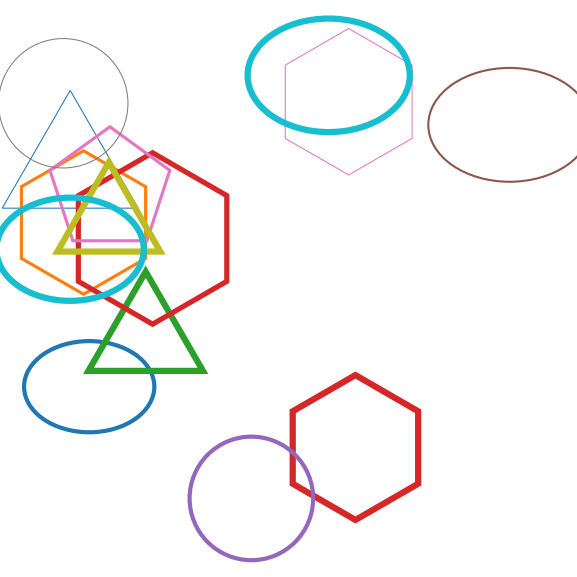[{"shape": "oval", "thickness": 2, "radius": 0.56, "center": [0.154, 0.33]}, {"shape": "triangle", "thickness": 0.5, "radius": 0.68, "center": [0.122, 0.707]}, {"shape": "hexagon", "thickness": 1.5, "radius": 0.62, "center": [0.145, 0.614]}, {"shape": "triangle", "thickness": 3, "radius": 0.57, "center": [0.252, 0.414]}, {"shape": "hexagon", "thickness": 2.5, "radius": 0.74, "center": [0.264, 0.586]}, {"shape": "hexagon", "thickness": 3, "radius": 0.63, "center": [0.615, 0.224]}, {"shape": "circle", "thickness": 2, "radius": 0.53, "center": [0.435, 0.136]}, {"shape": "oval", "thickness": 1, "radius": 0.7, "center": [0.882, 0.783]}, {"shape": "hexagon", "thickness": 0.5, "radius": 0.63, "center": [0.604, 0.823]}, {"shape": "pentagon", "thickness": 1.5, "radius": 0.55, "center": [0.19, 0.67]}, {"shape": "circle", "thickness": 0.5, "radius": 0.56, "center": [0.11, 0.82]}, {"shape": "triangle", "thickness": 3, "radius": 0.51, "center": [0.188, 0.615]}, {"shape": "oval", "thickness": 3, "radius": 0.64, "center": [0.121, 0.568]}, {"shape": "oval", "thickness": 3, "radius": 0.7, "center": [0.569, 0.869]}]